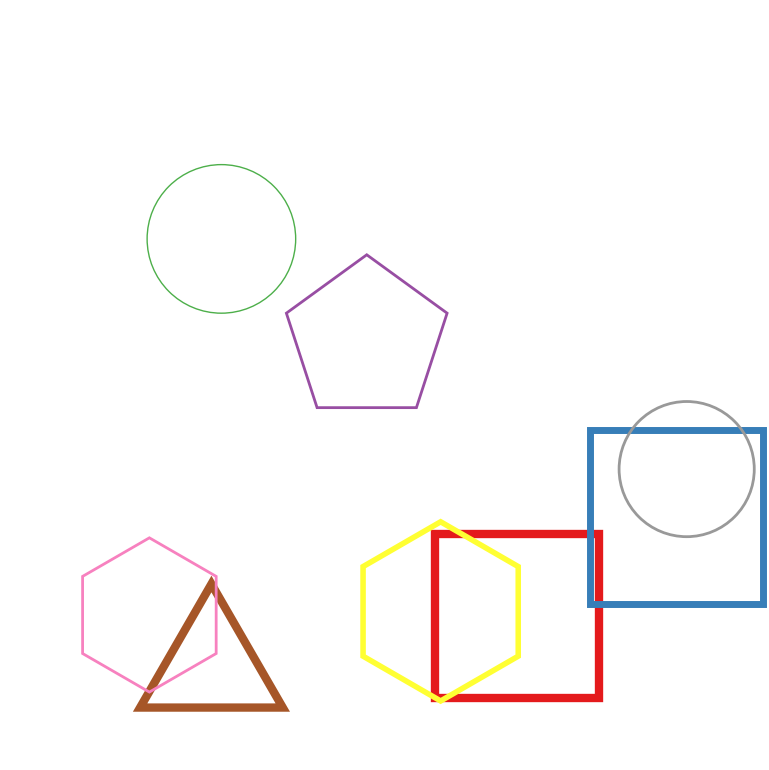[{"shape": "square", "thickness": 3, "radius": 0.53, "center": [0.672, 0.2]}, {"shape": "square", "thickness": 2.5, "radius": 0.56, "center": [0.879, 0.329]}, {"shape": "circle", "thickness": 0.5, "radius": 0.48, "center": [0.288, 0.69]}, {"shape": "pentagon", "thickness": 1, "radius": 0.55, "center": [0.476, 0.559]}, {"shape": "hexagon", "thickness": 2, "radius": 0.58, "center": [0.572, 0.206]}, {"shape": "triangle", "thickness": 3, "radius": 0.53, "center": [0.275, 0.135]}, {"shape": "hexagon", "thickness": 1, "radius": 0.5, "center": [0.194, 0.201]}, {"shape": "circle", "thickness": 1, "radius": 0.44, "center": [0.892, 0.391]}]